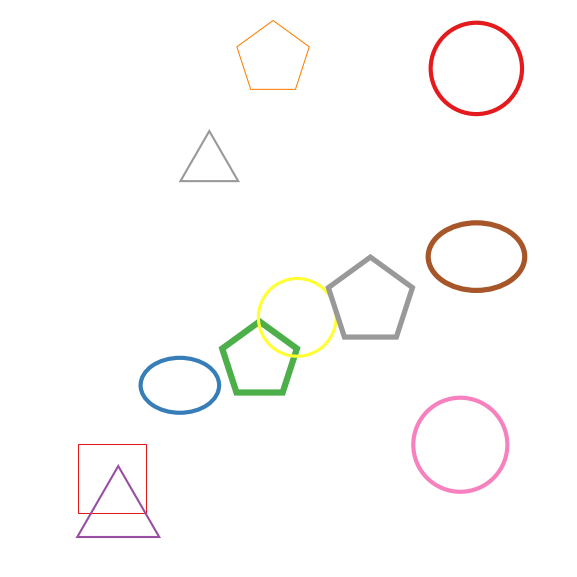[{"shape": "square", "thickness": 0.5, "radius": 0.3, "center": [0.194, 0.17]}, {"shape": "circle", "thickness": 2, "radius": 0.4, "center": [0.825, 0.881]}, {"shape": "oval", "thickness": 2, "radius": 0.34, "center": [0.311, 0.332]}, {"shape": "pentagon", "thickness": 3, "radius": 0.34, "center": [0.449, 0.374]}, {"shape": "triangle", "thickness": 1, "radius": 0.41, "center": [0.205, 0.11]}, {"shape": "pentagon", "thickness": 0.5, "radius": 0.33, "center": [0.473, 0.898]}, {"shape": "circle", "thickness": 1.5, "radius": 0.34, "center": [0.515, 0.45]}, {"shape": "oval", "thickness": 2.5, "radius": 0.42, "center": [0.825, 0.555]}, {"shape": "circle", "thickness": 2, "radius": 0.41, "center": [0.797, 0.229]}, {"shape": "pentagon", "thickness": 2.5, "radius": 0.38, "center": [0.641, 0.477]}, {"shape": "triangle", "thickness": 1, "radius": 0.29, "center": [0.362, 0.714]}]